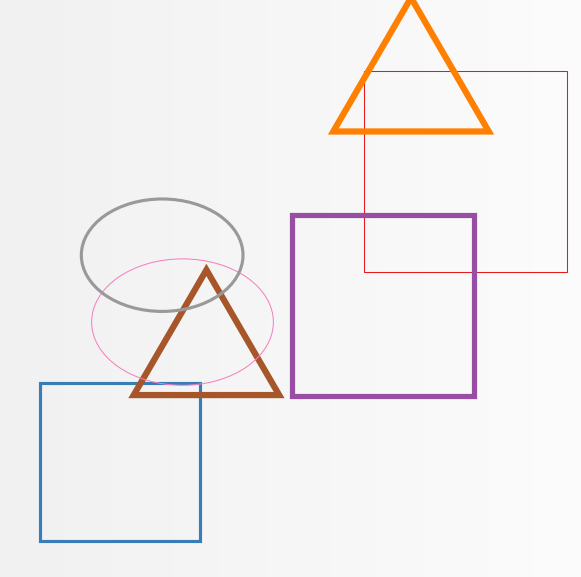[{"shape": "square", "thickness": 0.5, "radius": 0.87, "center": [0.801, 0.702]}, {"shape": "square", "thickness": 1.5, "radius": 0.69, "center": [0.207, 0.199]}, {"shape": "square", "thickness": 2.5, "radius": 0.78, "center": [0.659, 0.471]}, {"shape": "triangle", "thickness": 3, "radius": 0.77, "center": [0.707, 0.849]}, {"shape": "triangle", "thickness": 3, "radius": 0.72, "center": [0.355, 0.387]}, {"shape": "oval", "thickness": 0.5, "radius": 0.78, "center": [0.314, 0.441]}, {"shape": "oval", "thickness": 1.5, "radius": 0.7, "center": [0.279, 0.557]}]